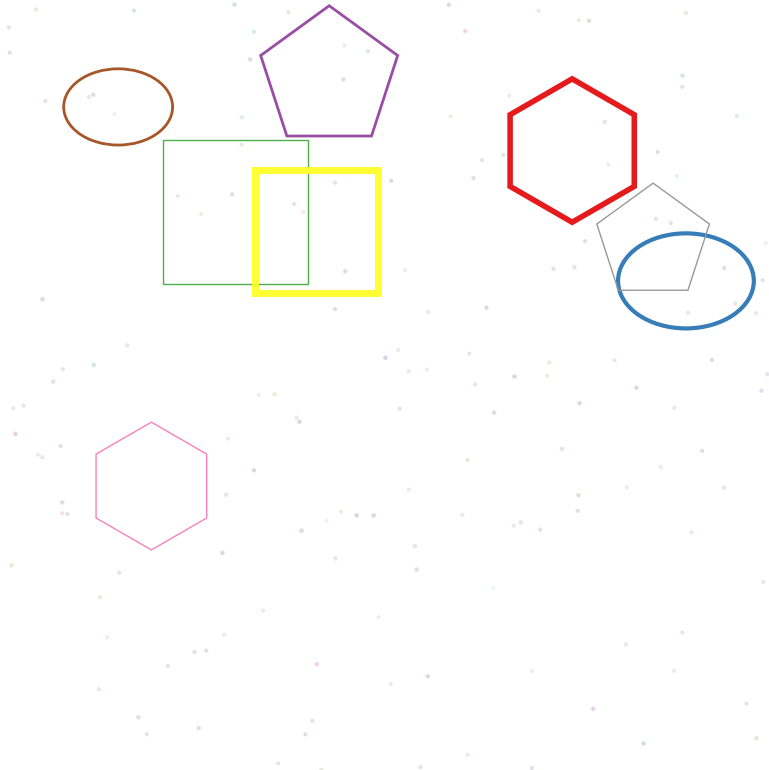[{"shape": "hexagon", "thickness": 2, "radius": 0.47, "center": [0.743, 0.804]}, {"shape": "oval", "thickness": 1.5, "radius": 0.44, "center": [0.891, 0.635]}, {"shape": "square", "thickness": 0.5, "radius": 0.47, "center": [0.306, 0.725]}, {"shape": "pentagon", "thickness": 1, "radius": 0.47, "center": [0.428, 0.899]}, {"shape": "square", "thickness": 2.5, "radius": 0.4, "center": [0.411, 0.7]}, {"shape": "oval", "thickness": 1, "radius": 0.35, "center": [0.153, 0.861]}, {"shape": "hexagon", "thickness": 0.5, "radius": 0.41, "center": [0.197, 0.369]}, {"shape": "pentagon", "thickness": 0.5, "radius": 0.38, "center": [0.848, 0.685]}]